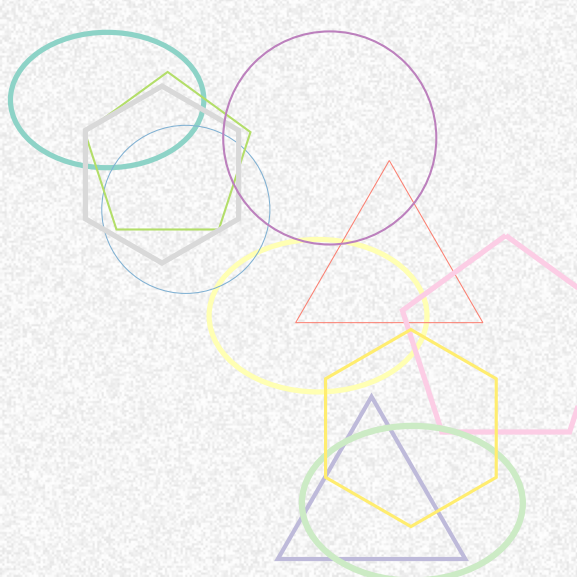[{"shape": "oval", "thickness": 2.5, "radius": 0.84, "center": [0.185, 0.826]}, {"shape": "oval", "thickness": 2.5, "radius": 0.94, "center": [0.551, 0.452]}, {"shape": "triangle", "thickness": 2, "radius": 0.94, "center": [0.643, 0.125]}, {"shape": "triangle", "thickness": 0.5, "radius": 0.94, "center": [0.674, 0.534]}, {"shape": "circle", "thickness": 0.5, "radius": 0.73, "center": [0.322, 0.637]}, {"shape": "pentagon", "thickness": 1, "radius": 0.75, "center": [0.29, 0.724]}, {"shape": "pentagon", "thickness": 2.5, "radius": 0.94, "center": [0.876, 0.403]}, {"shape": "hexagon", "thickness": 2.5, "radius": 0.77, "center": [0.281, 0.697]}, {"shape": "circle", "thickness": 1, "radius": 0.92, "center": [0.571, 0.76]}, {"shape": "oval", "thickness": 3, "radius": 0.96, "center": [0.714, 0.128]}, {"shape": "hexagon", "thickness": 1.5, "radius": 0.85, "center": [0.712, 0.258]}]